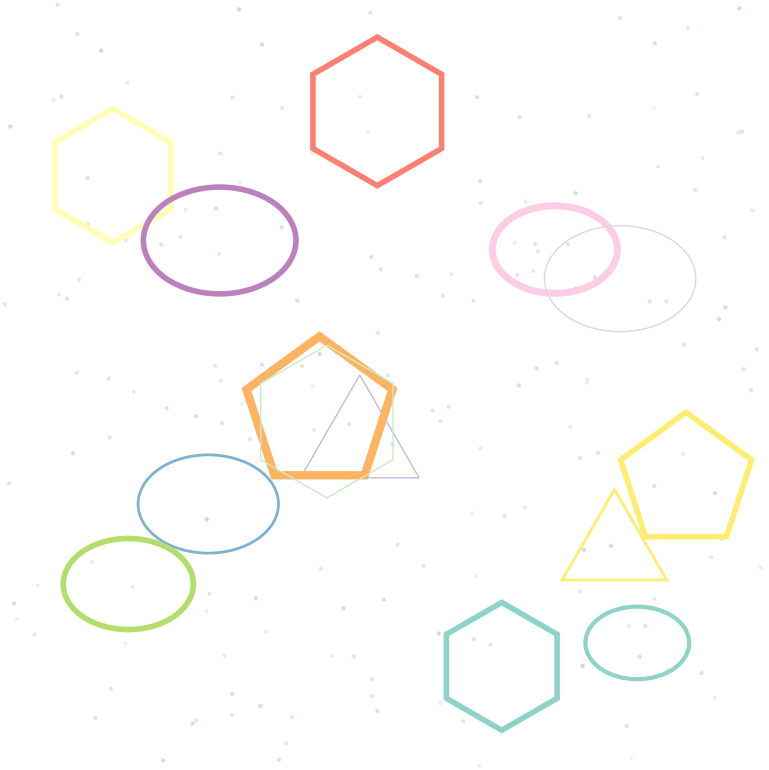[{"shape": "oval", "thickness": 1.5, "radius": 0.34, "center": [0.828, 0.165]}, {"shape": "hexagon", "thickness": 2, "radius": 0.42, "center": [0.652, 0.135]}, {"shape": "hexagon", "thickness": 2, "radius": 0.43, "center": [0.147, 0.772]}, {"shape": "triangle", "thickness": 0.5, "radius": 0.45, "center": [0.467, 0.424]}, {"shape": "hexagon", "thickness": 2, "radius": 0.48, "center": [0.49, 0.855]}, {"shape": "oval", "thickness": 1, "radius": 0.46, "center": [0.27, 0.345]}, {"shape": "pentagon", "thickness": 3, "radius": 0.5, "center": [0.415, 0.463]}, {"shape": "oval", "thickness": 2, "radius": 0.42, "center": [0.167, 0.242]}, {"shape": "oval", "thickness": 2.5, "radius": 0.41, "center": [0.721, 0.676]}, {"shape": "oval", "thickness": 0.5, "radius": 0.49, "center": [0.805, 0.638]}, {"shape": "oval", "thickness": 2, "radius": 0.5, "center": [0.285, 0.688]}, {"shape": "hexagon", "thickness": 0.5, "radius": 0.5, "center": [0.424, 0.453]}, {"shape": "triangle", "thickness": 1, "radius": 0.39, "center": [0.798, 0.286]}, {"shape": "pentagon", "thickness": 2, "radius": 0.45, "center": [0.891, 0.375]}]